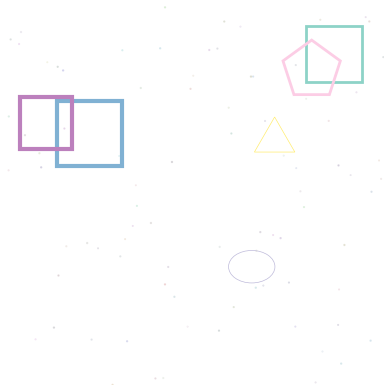[{"shape": "square", "thickness": 2, "radius": 0.36, "center": [0.868, 0.859]}, {"shape": "oval", "thickness": 0.5, "radius": 0.3, "center": [0.654, 0.307]}, {"shape": "square", "thickness": 3, "radius": 0.42, "center": [0.232, 0.653]}, {"shape": "pentagon", "thickness": 2, "radius": 0.39, "center": [0.81, 0.818]}, {"shape": "square", "thickness": 3, "radius": 0.34, "center": [0.119, 0.68]}, {"shape": "triangle", "thickness": 0.5, "radius": 0.3, "center": [0.713, 0.635]}]